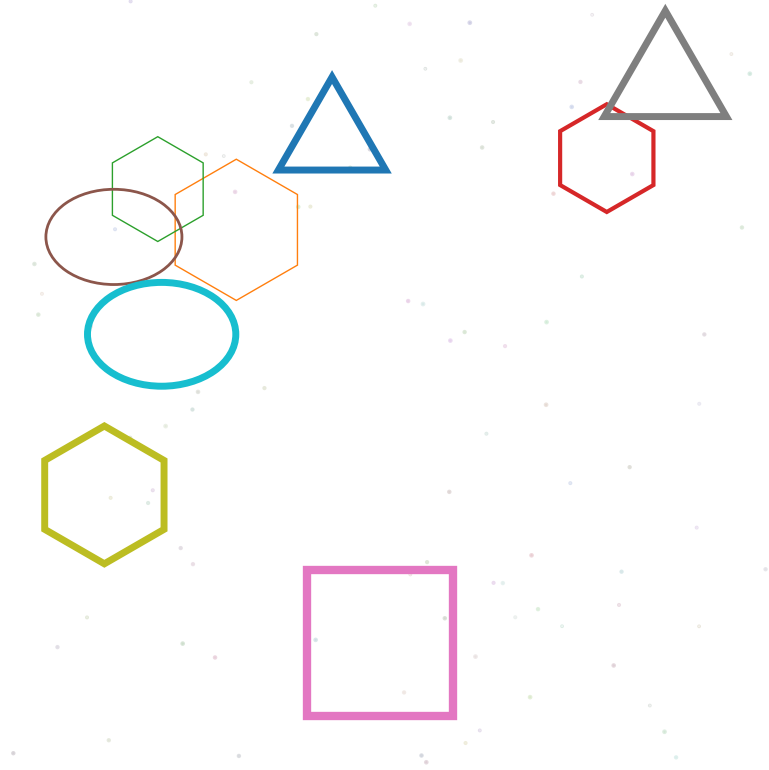[{"shape": "triangle", "thickness": 2.5, "radius": 0.4, "center": [0.431, 0.819]}, {"shape": "hexagon", "thickness": 0.5, "radius": 0.46, "center": [0.307, 0.702]}, {"shape": "hexagon", "thickness": 0.5, "radius": 0.34, "center": [0.205, 0.754]}, {"shape": "hexagon", "thickness": 1.5, "radius": 0.35, "center": [0.788, 0.795]}, {"shape": "oval", "thickness": 1, "radius": 0.44, "center": [0.148, 0.692]}, {"shape": "square", "thickness": 3, "radius": 0.47, "center": [0.493, 0.165]}, {"shape": "triangle", "thickness": 2.5, "radius": 0.46, "center": [0.864, 0.894]}, {"shape": "hexagon", "thickness": 2.5, "radius": 0.45, "center": [0.136, 0.357]}, {"shape": "oval", "thickness": 2.5, "radius": 0.48, "center": [0.21, 0.566]}]